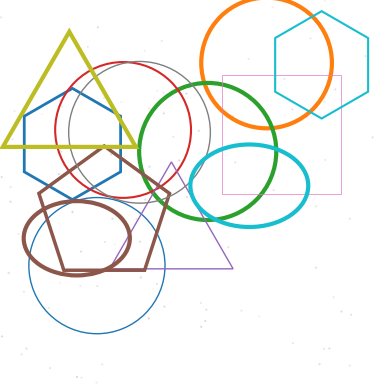[{"shape": "circle", "thickness": 1, "radius": 0.88, "center": [0.252, 0.31]}, {"shape": "hexagon", "thickness": 2, "radius": 0.72, "center": [0.188, 0.626]}, {"shape": "circle", "thickness": 3, "radius": 0.85, "center": [0.692, 0.836]}, {"shape": "circle", "thickness": 3, "radius": 0.89, "center": [0.54, 0.607]}, {"shape": "circle", "thickness": 1.5, "radius": 0.88, "center": [0.32, 0.662]}, {"shape": "triangle", "thickness": 1, "radius": 0.93, "center": [0.445, 0.394]}, {"shape": "oval", "thickness": 3, "radius": 0.69, "center": [0.199, 0.381]}, {"shape": "pentagon", "thickness": 2.5, "radius": 0.89, "center": [0.271, 0.442]}, {"shape": "square", "thickness": 0.5, "radius": 0.77, "center": [0.731, 0.65]}, {"shape": "circle", "thickness": 1, "radius": 0.92, "center": [0.362, 0.656]}, {"shape": "triangle", "thickness": 3, "radius": 1.0, "center": [0.18, 0.718]}, {"shape": "oval", "thickness": 3, "radius": 0.77, "center": [0.648, 0.518]}, {"shape": "hexagon", "thickness": 1.5, "radius": 0.7, "center": [0.835, 0.832]}]